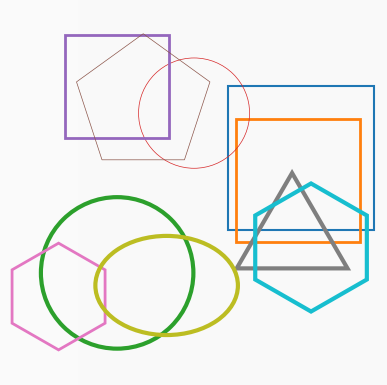[{"shape": "square", "thickness": 1.5, "radius": 0.94, "center": [0.777, 0.59]}, {"shape": "square", "thickness": 2, "radius": 0.8, "center": [0.768, 0.53]}, {"shape": "circle", "thickness": 3, "radius": 0.98, "center": [0.302, 0.291]}, {"shape": "circle", "thickness": 0.5, "radius": 0.72, "center": [0.501, 0.706]}, {"shape": "square", "thickness": 2, "radius": 0.67, "center": [0.302, 0.776]}, {"shape": "pentagon", "thickness": 0.5, "radius": 0.91, "center": [0.37, 0.731]}, {"shape": "hexagon", "thickness": 2, "radius": 0.69, "center": [0.151, 0.23]}, {"shape": "triangle", "thickness": 3, "radius": 0.83, "center": [0.754, 0.385]}, {"shape": "oval", "thickness": 3, "radius": 0.92, "center": [0.43, 0.259]}, {"shape": "hexagon", "thickness": 3, "radius": 0.83, "center": [0.803, 0.357]}]